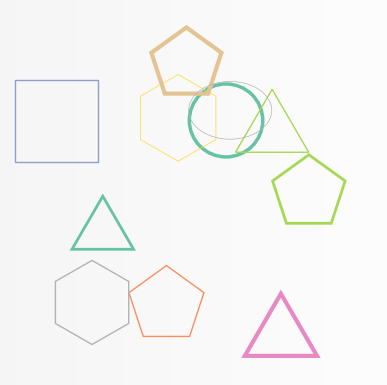[{"shape": "triangle", "thickness": 2, "radius": 0.46, "center": [0.265, 0.398]}, {"shape": "circle", "thickness": 2.5, "radius": 0.47, "center": [0.583, 0.687]}, {"shape": "pentagon", "thickness": 1, "radius": 0.51, "center": [0.43, 0.208]}, {"shape": "square", "thickness": 1, "radius": 0.53, "center": [0.145, 0.685]}, {"shape": "triangle", "thickness": 3, "radius": 0.54, "center": [0.725, 0.129]}, {"shape": "pentagon", "thickness": 2, "radius": 0.49, "center": [0.797, 0.5]}, {"shape": "triangle", "thickness": 1, "radius": 0.55, "center": [0.702, 0.659]}, {"shape": "hexagon", "thickness": 0.5, "radius": 0.56, "center": [0.46, 0.694]}, {"shape": "pentagon", "thickness": 3, "radius": 0.48, "center": [0.481, 0.834]}, {"shape": "oval", "thickness": 0.5, "radius": 0.54, "center": [0.594, 0.713]}, {"shape": "hexagon", "thickness": 1, "radius": 0.55, "center": [0.238, 0.214]}]